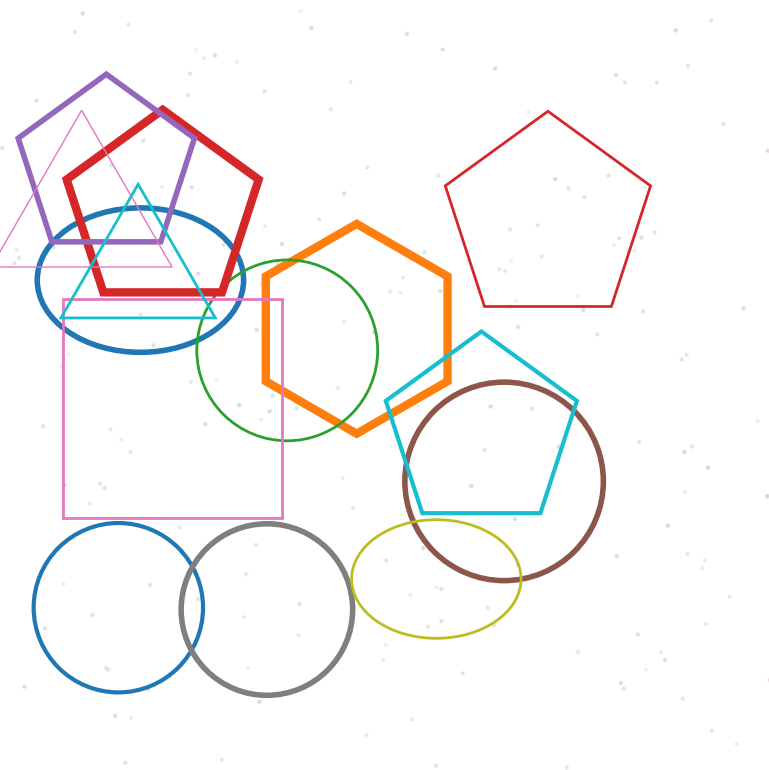[{"shape": "oval", "thickness": 2, "radius": 0.67, "center": [0.182, 0.636]}, {"shape": "circle", "thickness": 1.5, "radius": 0.55, "center": [0.154, 0.211]}, {"shape": "hexagon", "thickness": 3, "radius": 0.68, "center": [0.463, 0.573]}, {"shape": "circle", "thickness": 1, "radius": 0.59, "center": [0.373, 0.545]}, {"shape": "pentagon", "thickness": 1, "radius": 0.7, "center": [0.712, 0.715]}, {"shape": "pentagon", "thickness": 3, "radius": 0.66, "center": [0.211, 0.726]}, {"shape": "pentagon", "thickness": 2, "radius": 0.6, "center": [0.138, 0.783]}, {"shape": "circle", "thickness": 2, "radius": 0.64, "center": [0.655, 0.375]}, {"shape": "triangle", "thickness": 0.5, "radius": 0.68, "center": [0.106, 0.721]}, {"shape": "square", "thickness": 1, "radius": 0.71, "center": [0.224, 0.47]}, {"shape": "circle", "thickness": 2, "radius": 0.56, "center": [0.347, 0.208]}, {"shape": "oval", "thickness": 1, "radius": 0.55, "center": [0.567, 0.248]}, {"shape": "triangle", "thickness": 1, "radius": 0.58, "center": [0.179, 0.645]}, {"shape": "pentagon", "thickness": 1.5, "radius": 0.65, "center": [0.625, 0.439]}]